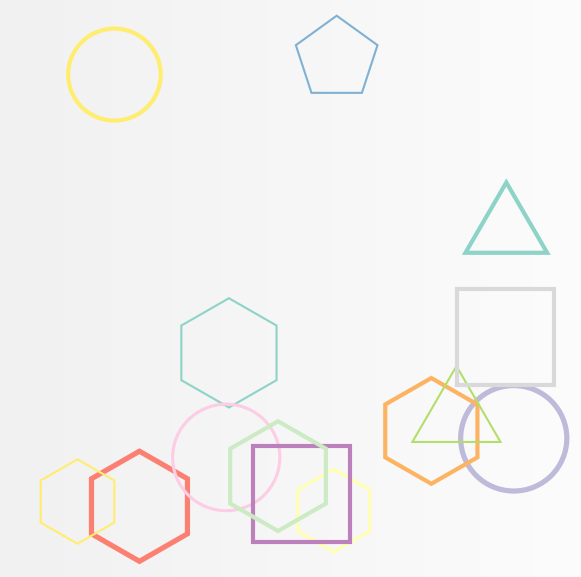[{"shape": "triangle", "thickness": 2, "radius": 0.41, "center": [0.871, 0.602]}, {"shape": "hexagon", "thickness": 1, "radius": 0.47, "center": [0.394, 0.388]}, {"shape": "hexagon", "thickness": 1.5, "radius": 0.36, "center": [0.574, 0.115]}, {"shape": "circle", "thickness": 2.5, "radius": 0.46, "center": [0.884, 0.24]}, {"shape": "hexagon", "thickness": 2.5, "radius": 0.48, "center": [0.24, 0.122]}, {"shape": "pentagon", "thickness": 1, "radius": 0.37, "center": [0.579, 0.898]}, {"shape": "hexagon", "thickness": 2, "radius": 0.46, "center": [0.742, 0.253]}, {"shape": "triangle", "thickness": 1, "radius": 0.44, "center": [0.785, 0.278]}, {"shape": "circle", "thickness": 1.5, "radius": 0.46, "center": [0.389, 0.207]}, {"shape": "square", "thickness": 2, "radius": 0.42, "center": [0.87, 0.416]}, {"shape": "square", "thickness": 2, "radius": 0.42, "center": [0.519, 0.144]}, {"shape": "hexagon", "thickness": 2, "radius": 0.48, "center": [0.478, 0.175]}, {"shape": "circle", "thickness": 2, "radius": 0.4, "center": [0.197, 0.87]}, {"shape": "hexagon", "thickness": 1, "radius": 0.37, "center": [0.133, 0.131]}]